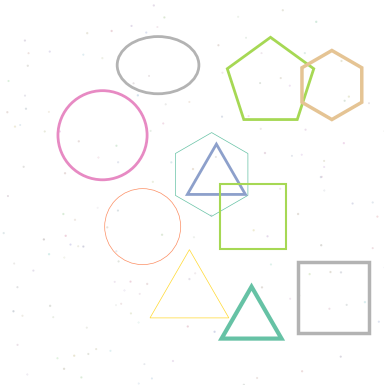[{"shape": "triangle", "thickness": 3, "radius": 0.45, "center": [0.653, 0.165]}, {"shape": "hexagon", "thickness": 0.5, "radius": 0.54, "center": [0.55, 0.547]}, {"shape": "circle", "thickness": 0.5, "radius": 0.49, "center": [0.371, 0.411]}, {"shape": "triangle", "thickness": 2, "radius": 0.44, "center": [0.562, 0.539]}, {"shape": "circle", "thickness": 2, "radius": 0.58, "center": [0.266, 0.649]}, {"shape": "pentagon", "thickness": 2, "radius": 0.59, "center": [0.703, 0.785]}, {"shape": "square", "thickness": 1.5, "radius": 0.42, "center": [0.657, 0.437]}, {"shape": "triangle", "thickness": 0.5, "radius": 0.59, "center": [0.492, 0.233]}, {"shape": "hexagon", "thickness": 2.5, "radius": 0.45, "center": [0.862, 0.779]}, {"shape": "square", "thickness": 2.5, "radius": 0.46, "center": [0.866, 0.227]}, {"shape": "oval", "thickness": 2, "radius": 0.53, "center": [0.411, 0.831]}]